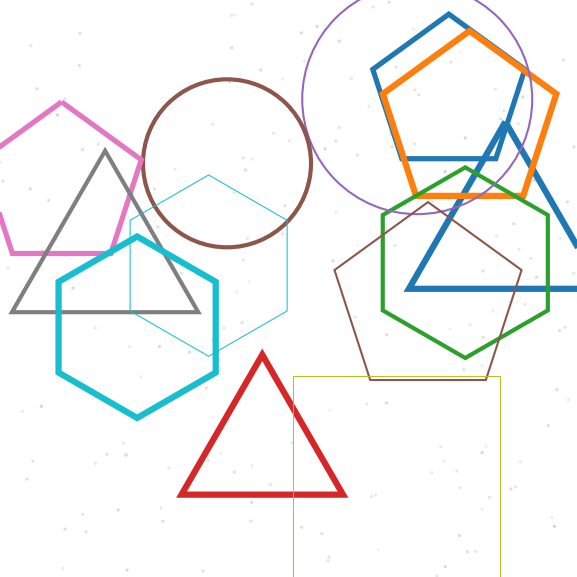[{"shape": "triangle", "thickness": 3, "radius": 0.96, "center": [0.875, 0.595]}, {"shape": "pentagon", "thickness": 2.5, "radius": 0.69, "center": [0.777, 0.836]}, {"shape": "pentagon", "thickness": 3, "radius": 0.79, "center": [0.813, 0.788]}, {"shape": "hexagon", "thickness": 2, "radius": 0.83, "center": [0.806, 0.544]}, {"shape": "triangle", "thickness": 3, "radius": 0.81, "center": [0.454, 0.223]}, {"shape": "circle", "thickness": 1, "radius": 1.0, "center": [0.722, 0.827]}, {"shape": "pentagon", "thickness": 1, "radius": 0.85, "center": [0.741, 0.479]}, {"shape": "circle", "thickness": 2, "radius": 0.73, "center": [0.393, 0.716]}, {"shape": "pentagon", "thickness": 2.5, "radius": 0.73, "center": [0.107, 0.678]}, {"shape": "triangle", "thickness": 2, "radius": 0.93, "center": [0.182, 0.552]}, {"shape": "square", "thickness": 0.5, "radius": 0.9, "center": [0.686, 0.169]}, {"shape": "hexagon", "thickness": 3, "radius": 0.79, "center": [0.237, 0.433]}, {"shape": "hexagon", "thickness": 0.5, "radius": 0.78, "center": [0.361, 0.539]}]